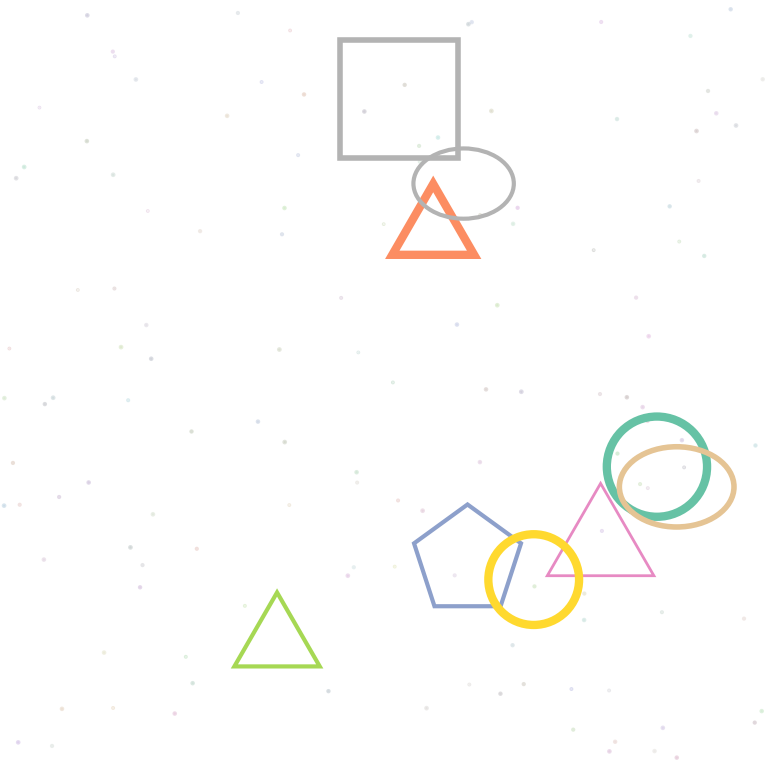[{"shape": "circle", "thickness": 3, "radius": 0.33, "center": [0.853, 0.394]}, {"shape": "triangle", "thickness": 3, "radius": 0.31, "center": [0.563, 0.7]}, {"shape": "pentagon", "thickness": 1.5, "radius": 0.37, "center": [0.607, 0.272]}, {"shape": "triangle", "thickness": 1, "radius": 0.4, "center": [0.78, 0.292]}, {"shape": "triangle", "thickness": 1.5, "radius": 0.32, "center": [0.36, 0.167]}, {"shape": "circle", "thickness": 3, "radius": 0.29, "center": [0.693, 0.247]}, {"shape": "oval", "thickness": 2, "radius": 0.37, "center": [0.879, 0.368]}, {"shape": "square", "thickness": 2, "radius": 0.38, "center": [0.518, 0.871]}, {"shape": "oval", "thickness": 1.5, "radius": 0.33, "center": [0.602, 0.762]}]